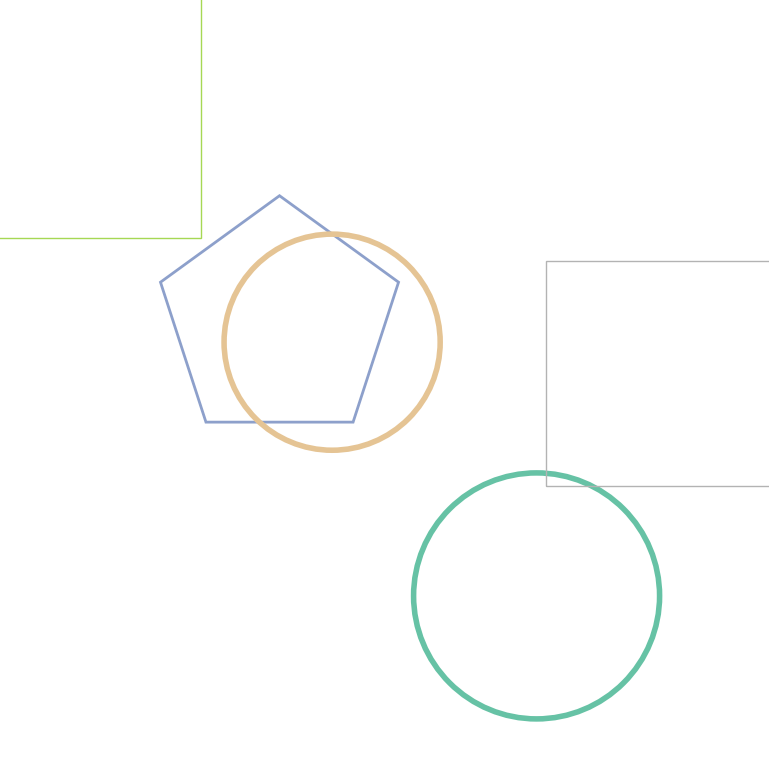[{"shape": "circle", "thickness": 2, "radius": 0.8, "center": [0.697, 0.226]}, {"shape": "pentagon", "thickness": 1, "radius": 0.81, "center": [0.363, 0.583]}, {"shape": "square", "thickness": 0.5, "radius": 0.78, "center": [0.106, 0.846]}, {"shape": "circle", "thickness": 2, "radius": 0.7, "center": [0.431, 0.556]}, {"shape": "square", "thickness": 0.5, "radius": 0.73, "center": [0.855, 0.515]}]